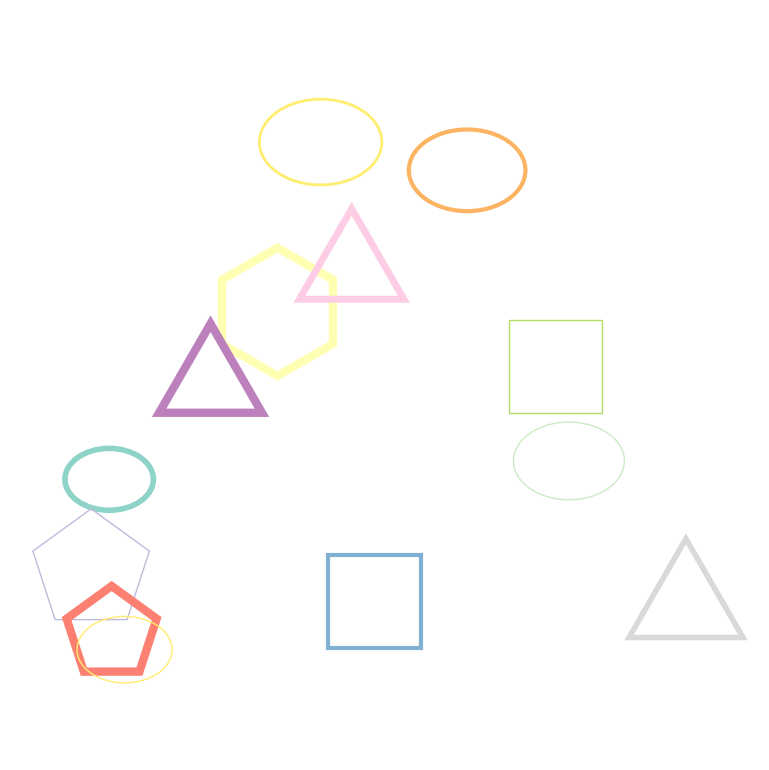[{"shape": "oval", "thickness": 2, "radius": 0.29, "center": [0.142, 0.378]}, {"shape": "hexagon", "thickness": 3, "radius": 0.42, "center": [0.36, 0.595]}, {"shape": "pentagon", "thickness": 0.5, "radius": 0.4, "center": [0.118, 0.26]}, {"shape": "pentagon", "thickness": 3, "radius": 0.31, "center": [0.145, 0.178]}, {"shape": "square", "thickness": 1.5, "radius": 0.3, "center": [0.486, 0.219]}, {"shape": "oval", "thickness": 1.5, "radius": 0.38, "center": [0.607, 0.779]}, {"shape": "square", "thickness": 0.5, "radius": 0.3, "center": [0.722, 0.524]}, {"shape": "triangle", "thickness": 2.5, "radius": 0.39, "center": [0.457, 0.651]}, {"shape": "triangle", "thickness": 2, "radius": 0.43, "center": [0.891, 0.215]}, {"shape": "triangle", "thickness": 3, "radius": 0.39, "center": [0.273, 0.502]}, {"shape": "oval", "thickness": 0.5, "radius": 0.36, "center": [0.739, 0.401]}, {"shape": "oval", "thickness": 1, "radius": 0.4, "center": [0.416, 0.816]}, {"shape": "oval", "thickness": 0.5, "radius": 0.31, "center": [0.162, 0.156]}]